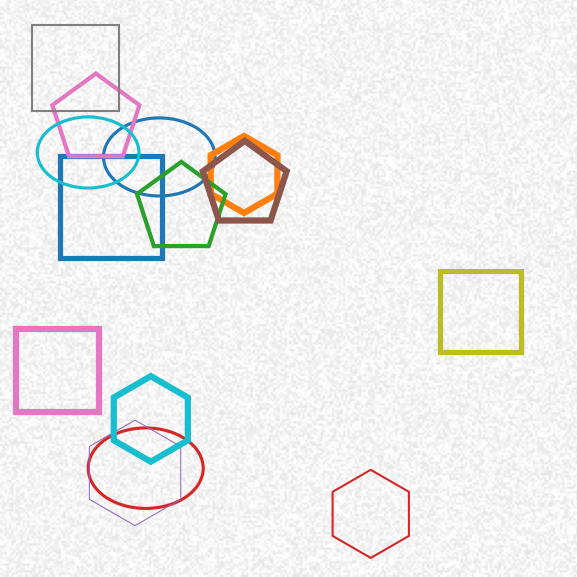[{"shape": "oval", "thickness": 1.5, "radius": 0.48, "center": [0.276, 0.727]}, {"shape": "square", "thickness": 2.5, "radius": 0.44, "center": [0.192, 0.641]}, {"shape": "hexagon", "thickness": 3, "radius": 0.33, "center": [0.423, 0.697]}, {"shape": "pentagon", "thickness": 2, "radius": 0.4, "center": [0.314, 0.638]}, {"shape": "oval", "thickness": 1.5, "radius": 0.5, "center": [0.252, 0.188]}, {"shape": "hexagon", "thickness": 1, "radius": 0.38, "center": [0.642, 0.109]}, {"shape": "hexagon", "thickness": 0.5, "radius": 0.46, "center": [0.234, 0.18]}, {"shape": "pentagon", "thickness": 3, "radius": 0.38, "center": [0.424, 0.679]}, {"shape": "square", "thickness": 3, "radius": 0.36, "center": [0.1, 0.357]}, {"shape": "pentagon", "thickness": 2, "radius": 0.4, "center": [0.166, 0.793]}, {"shape": "square", "thickness": 1, "radius": 0.38, "center": [0.131, 0.881]}, {"shape": "square", "thickness": 2.5, "radius": 0.35, "center": [0.832, 0.46]}, {"shape": "oval", "thickness": 1.5, "radius": 0.44, "center": [0.153, 0.735]}, {"shape": "hexagon", "thickness": 3, "radius": 0.37, "center": [0.261, 0.274]}]